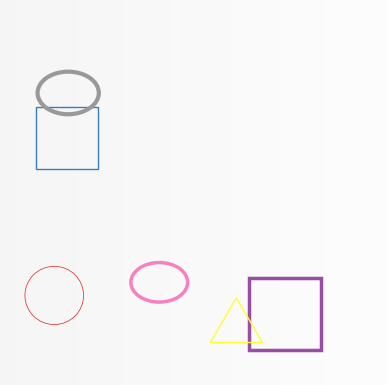[{"shape": "circle", "thickness": 0.5, "radius": 0.38, "center": [0.14, 0.233]}, {"shape": "square", "thickness": 1, "radius": 0.4, "center": [0.173, 0.641]}, {"shape": "square", "thickness": 2.5, "radius": 0.47, "center": [0.735, 0.184]}, {"shape": "triangle", "thickness": 1, "radius": 0.39, "center": [0.61, 0.149]}, {"shape": "oval", "thickness": 2.5, "radius": 0.37, "center": [0.411, 0.267]}, {"shape": "oval", "thickness": 3, "radius": 0.4, "center": [0.176, 0.759]}]